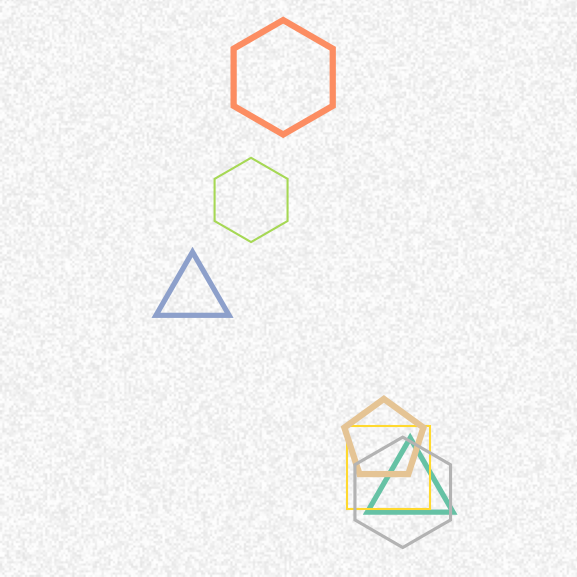[{"shape": "triangle", "thickness": 2.5, "radius": 0.43, "center": [0.71, 0.155]}, {"shape": "hexagon", "thickness": 3, "radius": 0.5, "center": [0.49, 0.865]}, {"shape": "triangle", "thickness": 2.5, "radius": 0.37, "center": [0.333, 0.49]}, {"shape": "hexagon", "thickness": 1, "radius": 0.36, "center": [0.435, 0.653]}, {"shape": "square", "thickness": 1, "radius": 0.36, "center": [0.673, 0.19]}, {"shape": "pentagon", "thickness": 3, "radius": 0.36, "center": [0.665, 0.236]}, {"shape": "hexagon", "thickness": 1.5, "radius": 0.48, "center": [0.697, 0.147]}]